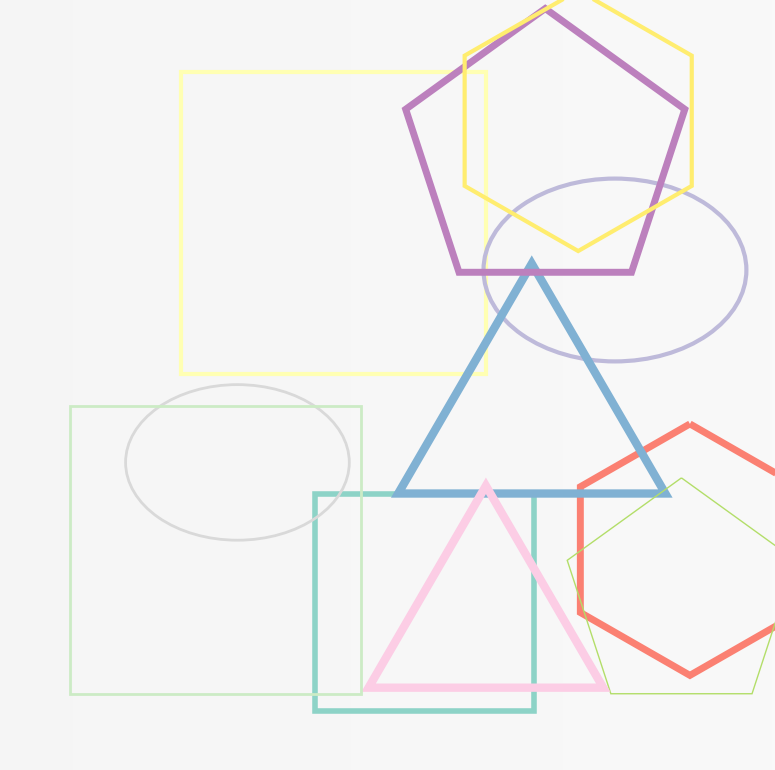[{"shape": "square", "thickness": 2, "radius": 0.7, "center": [0.548, 0.217]}, {"shape": "square", "thickness": 1.5, "radius": 0.98, "center": [0.431, 0.71]}, {"shape": "oval", "thickness": 1.5, "radius": 0.85, "center": [0.793, 0.649]}, {"shape": "hexagon", "thickness": 2.5, "radius": 0.82, "center": [0.89, 0.286]}, {"shape": "triangle", "thickness": 3, "radius": 1.0, "center": [0.686, 0.459]}, {"shape": "pentagon", "thickness": 0.5, "radius": 0.77, "center": [0.879, 0.224]}, {"shape": "triangle", "thickness": 3, "radius": 0.87, "center": [0.627, 0.194]}, {"shape": "oval", "thickness": 1, "radius": 0.72, "center": [0.306, 0.399]}, {"shape": "pentagon", "thickness": 2.5, "radius": 0.95, "center": [0.704, 0.8]}, {"shape": "square", "thickness": 1, "radius": 0.94, "center": [0.278, 0.286]}, {"shape": "hexagon", "thickness": 1.5, "radius": 0.85, "center": [0.746, 0.843]}]